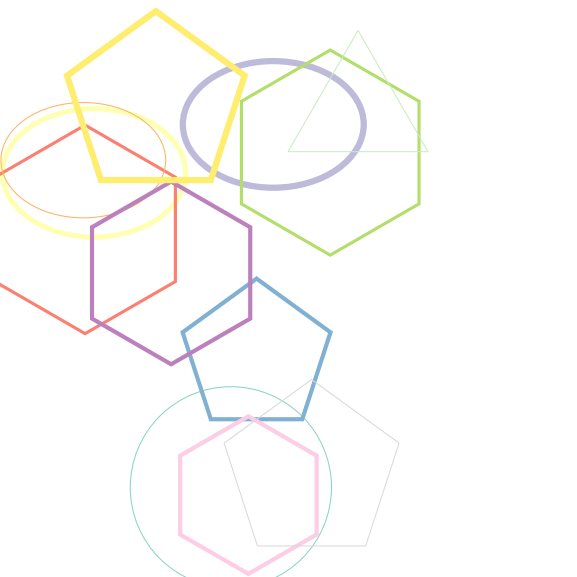[{"shape": "circle", "thickness": 0.5, "radius": 0.87, "center": [0.4, 0.155]}, {"shape": "oval", "thickness": 2.5, "radius": 0.79, "center": [0.163, 0.7]}, {"shape": "oval", "thickness": 3, "radius": 0.78, "center": [0.473, 0.784]}, {"shape": "hexagon", "thickness": 1.5, "radius": 0.9, "center": [0.147, 0.602]}, {"shape": "pentagon", "thickness": 2, "radius": 0.67, "center": [0.444, 0.382]}, {"shape": "oval", "thickness": 0.5, "radius": 0.71, "center": [0.144, 0.722]}, {"shape": "hexagon", "thickness": 1.5, "radius": 0.89, "center": [0.572, 0.735]}, {"shape": "hexagon", "thickness": 2, "radius": 0.68, "center": [0.43, 0.142]}, {"shape": "pentagon", "thickness": 0.5, "radius": 0.8, "center": [0.539, 0.183]}, {"shape": "hexagon", "thickness": 2, "radius": 0.79, "center": [0.296, 0.527]}, {"shape": "triangle", "thickness": 0.5, "radius": 0.7, "center": [0.62, 0.806]}, {"shape": "pentagon", "thickness": 3, "radius": 0.81, "center": [0.27, 0.818]}]